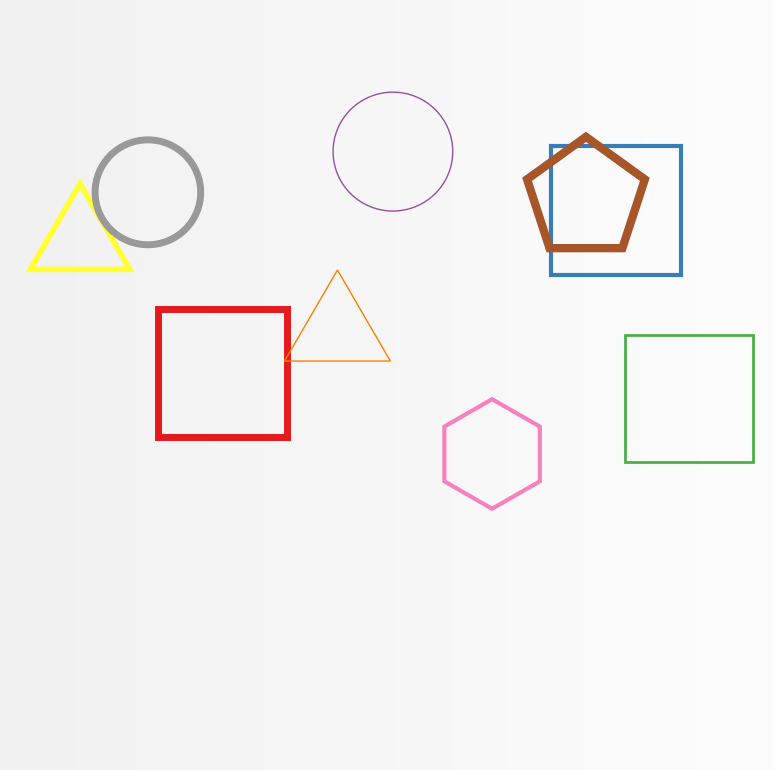[{"shape": "square", "thickness": 2.5, "radius": 0.42, "center": [0.287, 0.516]}, {"shape": "square", "thickness": 1.5, "radius": 0.42, "center": [0.795, 0.727]}, {"shape": "square", "thickness": 1, "radius": 0.41, "center": [0.889, 0.482]}, {"shape": "circle", "thickness": 0.5, "radius": 0.39, "center": [0.507, 0.803]}, {"shape": "triangle", "thickness": 0.5, "radius": 0.39, "center": [0.435, 0.571]}, {"shape": "triangle", "thickness": 2, "radius": 0.37, "center": [0.103, 0.687]}, {"shape": "pentagon", "thickness": 3, "radius": 0.4, "center": [0.756, 0.742]}, {"shape": "hexagon", "thickness": 1.5, "radius": 0.36, "center": [0.635, 0.41]}, {"shape": "circle", "thickness": 2.5, "radius": 0.34, "center": [0.191, 0.75]}]